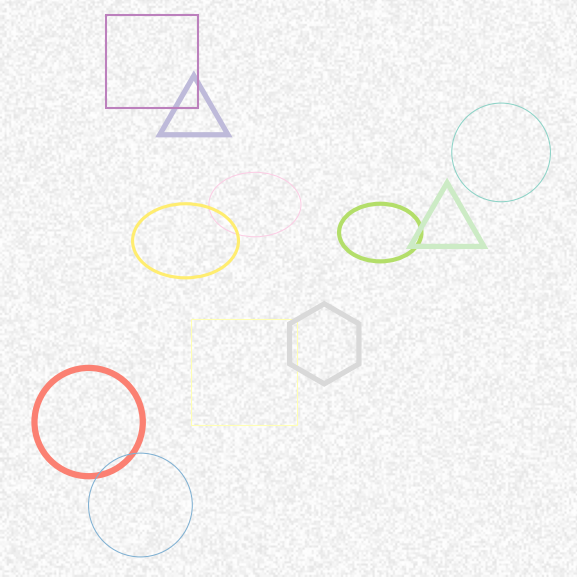[{"shape": "circle", "thickness": 0.5, "radius": 0.43, "center": [0.868, 0.735]}, {"shape": "square", "thickness": 0.5, "radius": 0.46, "center": [0.422, 0.355]}, {"shape": "triangle", "thickness": 2.5, "radius": 0.34, "center": [0.336, 0.8]}, {"shape": "circle", "thickness": 3, "radius": 0.47, "center": [0.153, 0.268]}, {"shape": "circle", "thickness": 0.5, "radius": 0.45, "center": [0.243, 0.125]}, {"shape": "oval", "thickness": 2, "radius": 0.36, "center": [0.658, 0.596]}, {"shape": "oval", "thickness": 0.5, "radius": 0.4, "center": [0.441, 0.645]}, {"shape": "hexagon", "thickness": 2.5, "radius": 0.35, "center": [0.561, 0.404]}, {"shape": "square", "thickness": 1, "radius": 0.4, "center": [0.263, 0.892]}, {"shape": "triangle", "thickness": 2.5, "radius": 0.37, "center": [0.774, 0.609]}, {"shape": "oval", "thickness": 1.5, "radius": 0.46, "center": [0.321, 0.582]}]